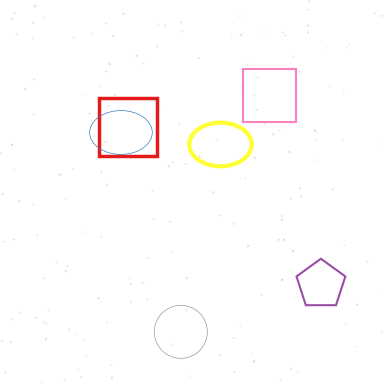[{"shape": "square", "thickness": 2.5, "radius": 0.37, "center": [0.333, 0.67]}, {"shape": "oval", "thickness": 0.5, "radius": 0.41, "center": [0.314, 0.656]}, {"shape": "pentagon", "thickness": 1.5, "radius": 0.33, "center": [0.834, 0.261]}, {"shape": "oval", "thickness": 3, "radius": 0.41, "center": [0.573, 0.625]}, {"shape": "square", "thickness": 1.5, "radius": 0.34, "center": [0.7, 0.752]}, {"shape": "circle", "thickness": 0.5, "radius": 0.34, "center": [0.47, 0.138]}]